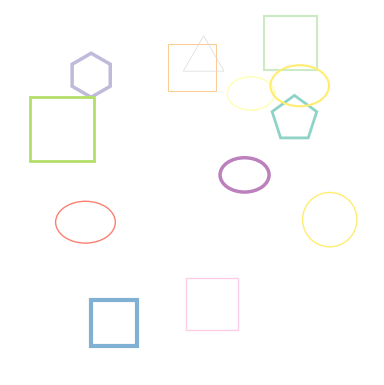[{"shape": "pentagon", "thickness": 2, "radius": 0.3, "center": [0.765, 0.691]}, {"shape": "oval", "thickness": 1, "radius": 0.31, "center": [0.652, 0.757]}, {"shape": "hexagon", "thickness": 2.5, "radius": 0.29, "center": [0.237, 0.805]}, {"shape": "oval", "thickness": 1, "radius": 0.39, "center": [0.222, 0.423]}, {"shape": "square", "thickness": 3, "radius": 0.3, "center": [0.296, 0.161]}, {"shape": "square", "thickness": 0.5, "radius": 0.31, "center": [0.499, 0.825]}, {"shape": "square", "thickness": 2, "radius": 0.42, "center": [0.161, 0.666]}, {"shape": "square", "thickness": 1, "radius": 0.34, "center": [0.551, 0.211]}, {"shape": "triangle", "thickness": 0.5, "radius": 0.31, "center": [0.529, 0.846]}, {"shape": "oval", "thickness": 2.5, "radius": 0.32, "center": [0.635, 0.546]}, {"shape": "square", "thickness": 1.5, "radius": 0.35, "center": [0.755, 0.888]}, {"shape": "oval", "thickness": 1.5, "radius": 0.38, "center": [0.779, 0.777]}, {"shape": "circle", "thickness": 1, "radius": 0.35, "center": [0.857, 0.43]}]